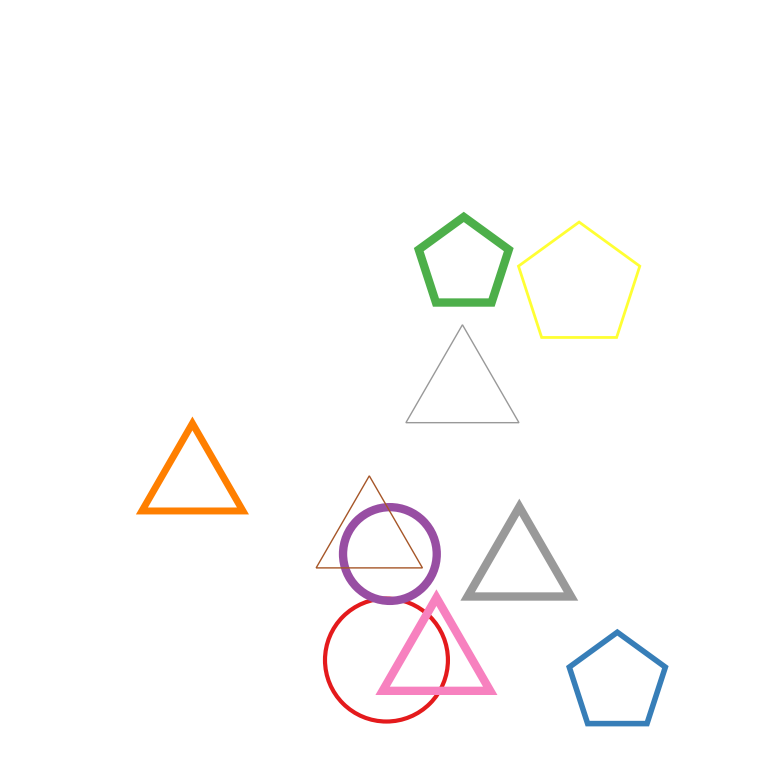[{"shape": "circle", "thickness": 1.5, "radius": 0.4, "center": [0.502, 0.143]}, {"shape": "pentagon", "thickness": 2, "radius": 0.33, "center": [0.802, 0.113]}, {"shape": "pentagon", "thickness": 3, "radius": 0.31, "center": [0.602, 0.657]}, {"shape": "circle", "thickness": 3, "radius": 0.3, "center": [0.506, 0.28]}, {"shape": "triangle", "thickness": 2.5, "radius": 0.38, "center": [0.25, 0.374]}, {"shape": "pentagon", "thickness": 1, "radius": 0.41, "center": [0.752, 0.629]}, {"shape": "triangle", "thickness": 0.5, "radius": 0.4, "center": [0.48, 0.302]}, {"shape": "triangle", "thickness": 3, "radius": 0.4, "center": [0.567, 0.143]}, {"shape": "triangle", "thickness": 3, "radius": 0.39, "center": [0.674, 0.264]}, {"shape": "triangle", "thickness": 0.5, "radius": 0.42, "center": [0.601, 0.493]}]